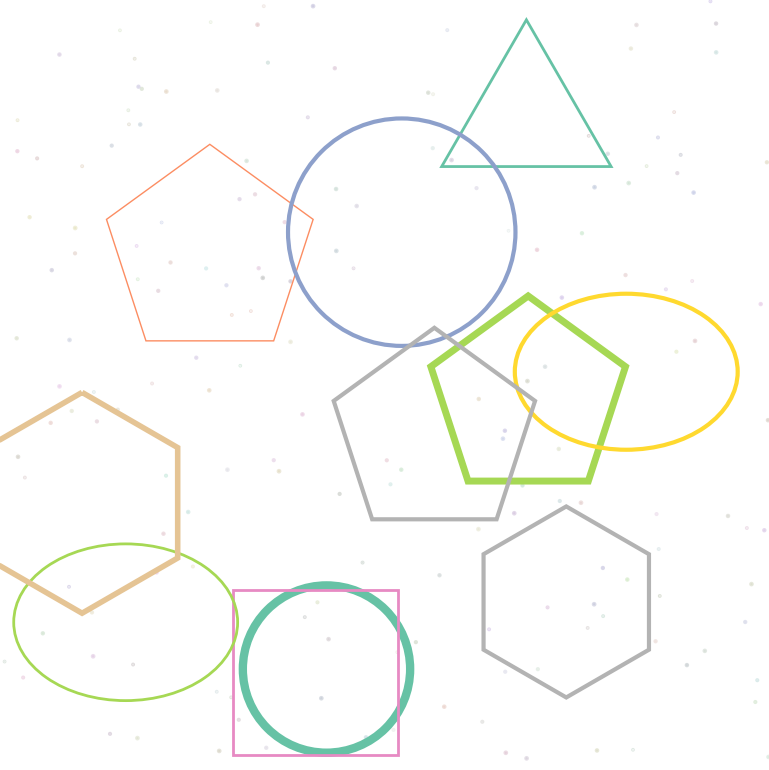[{"shape": "circle", "thickness": 3, "radius": 0.54, "center": [0.424, 0.131]}, {"shape": "triangle", "thickness": 1, "radius": 0.64, "center": [0.684, 0.847]}, {"shape": "pentagon", "thickness": 0.5, "radius": 0.71, "center": [0.272, 0.671]}, {"shape": "circle", "thickness": 1.5, "radius": 0.74, "center": [0.522, 0.698]}, {"shape": "square", "thickness": 1, "radius": 0.54, "center": [0.41, 0.126]}, {"shape": "oval", "thickness": 1, "radius": 0.73, "center": [0.163, 0.192]}, {"shape": "pentagon", "thickness": 2.5, "radius": 0.66, "center": [0.686, 0.483]}, {"shape": "oval", "thickness": 1.5, "radius": 0.72, "center": [0.813, 0.517]}, {"shape": "hexagon", "thickness": 2, "radius": 0.72, "center": [0.107, 0.347]}, {"shape": "hexagon", "thickness": 1.5, "radius": 0.62, "center": [0.735, 0.218]}, {"shape": "pentagon", "thickness": 1.5, "radius": 0.69, "center": [0.564, 0.437]}]